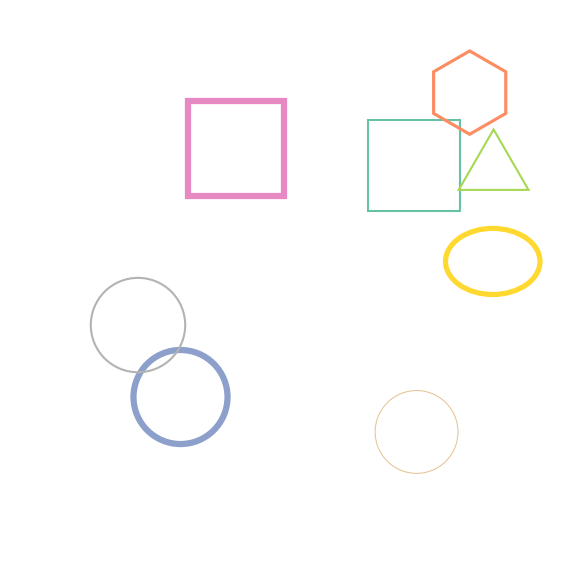[{"shape": "square", "thickness": 1, "radius": 0.4, "center": [0.717, 0.713]}, {"shape": "hexagon", "thickness": 1.5, "radius": 0.36, "center": [0.813, 0.839]}, {"shape": "circle", "thickness": 3, "radius": 0.41, "center": [0.313, 0.312]}, {"shape": "square", "thickness": 3, "radius": 0.41, "center": [0.409, 0.742]}, {"shape": "triangle", "thickness": 1, "radius": 0.35, "center": [0.855, 0.705]}, {"shape": "oval", "thickness": 2.5, "radius": 0.41, "center": [0.853, 0.546]}, {"shape": "circle", "thickness": 0.5, "radius": 0.36, "center": [0.721, 0.251]}, {"shape": "circle", "thickness": 1, "radius": 0.41, "center": [0.239, 0.436]}]